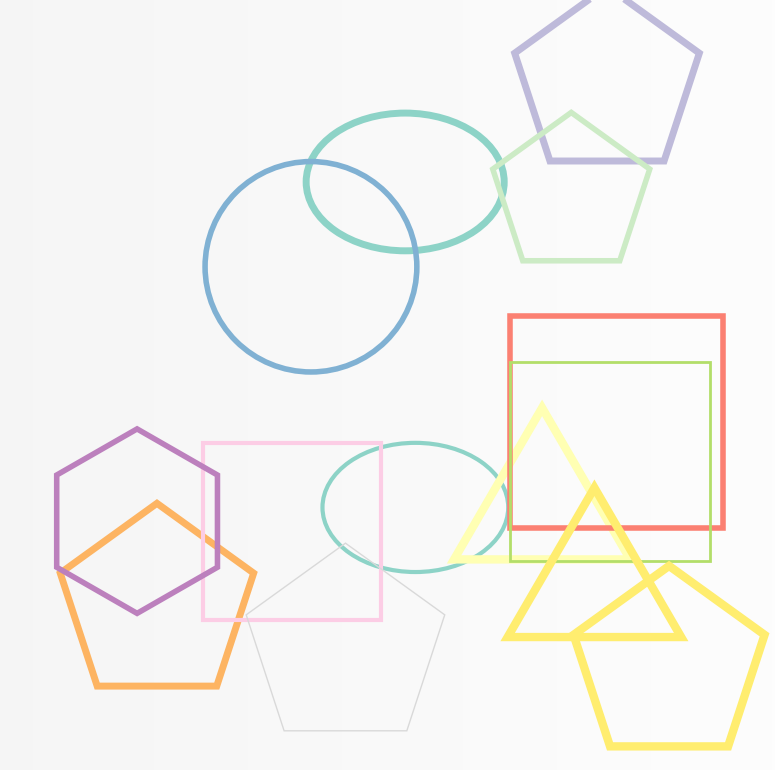[{"shape": "oval", "thickness": 2.5, "radius": 0.64, "center": [0.523, 0.764]}, {"shape": "oval", "thickness": 1.5, "radius": 0.6, "center": [0.536, 0.341]}, {"shape": "triangle", "thickness": 3, "radius": 0.66, "center": [0.699, 0.339]}, {"shape": "pentagon", "thickness": 2.5, "radius": 0.63, "center": [0.783, 0.892]}, {"shape": "square", "thickness": 2, "radius": 0.69, "center": [0.795, 0.452]}, {"shape": "circle", "thickness": 2, "radius": 0.68, "center": [0.401, 0.654]}, {"shape": "pentagon", "thickness": 2.5, "radius": 0.66, "center": [0.203, 0.215]}, {"shape": "square", "thickness": 1, "radius": 0.65, "center": [0.787, 0.401]}, {"shape": "square", "thickness": 1.5, "radius": 0.58, "center": [0.377, 0.31]}, {"shape": "pentagon", "thickness": 0.5, "radius": 0.67, "center": [0.446, 0.16]}, {"shape": "hexagon", "thickness": 2, "radius": 0.6, "center": [0.177, 0.323]}, {"shape": "pentagon", "thickness": 2, "radius": 0.53, "center": [0.737, 0.747]}, {"shape": "triangle", "thickness": 3, "radius": 0.65, "center": [0.767, 0.237]}, {"shape": "pentagon", "thickness": 3, "radius": 0.65, "center": [0.863, 0.136]}]